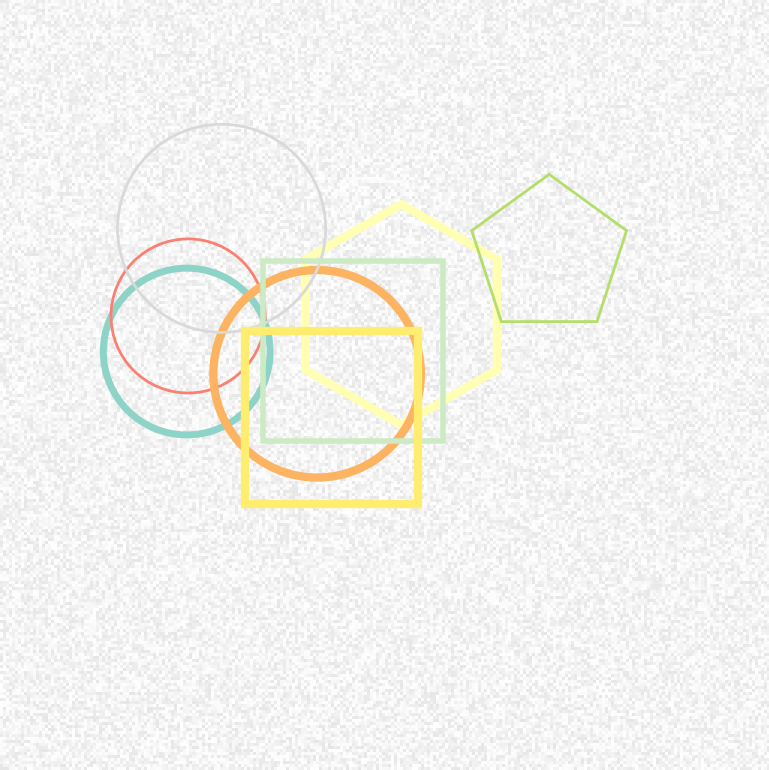[{"shape": "circle", "thickness": 2.5, "radius": 0.54, "center": [0.243, 0.543]}, {"shape": "hexagon", "thickness": 3, "radius": 0.72, "center": [0.521, 0.591]}, {"shape": "circle", "thickness": 1, "radius": 0.5, "center": [0.244, 0.59]}, {"shape": "circle", "thickness": 3, "radius": 0.67, "center": [0.412, 0.515]}, {"shape": "pentagon", "thickness": 1, "radius": 0.53, "center": [0.713, 0.668]}, {"shape": "circle", "thickness": 1, "radius": 0.68, "center": [0.288, 0.703]}, {"shape": "square", "thickness": 2, "radius": 0.58, "center": [0.458, 0.544]}, {"shape": "square", "thickness": 3, "radius": 0.56, "center": [0.431, 0.457]}]